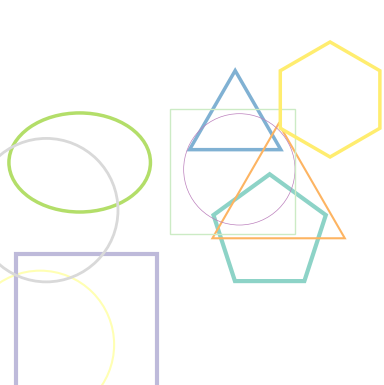[{"shape": "pentagon", "thickness": 3, "radius": 0.77, "center": [0.7, 0.394]}, {"shape": "circle", "thickness": 1.5, "radius": 0.96, "center": [0.104, 0.105]}, {"shape": "square", "thickness": 3, "radius": 0.92, "center": [0.225, 0.156]}, {"shape": "triangle", "thickness": 2.5, "radius": 0.68, "center": [0.611, 0.68]}, {"shape": "triangle", "thickness": 1.5, "radius": 0.99, "center": [0.724, 0.48]}, {"shape": "oval", "thickness": 2.5, "radius": 0.92, "center": [0.207, 0.578]}, {"shape": "circle", "thickness": 2, "radius": 0.93, "center": [0.12, 0.454]}, {"shape": "circle", "thickness": 0.5, "radius": 0.72, "center": [0.622, 0.56]}, {"shape": "square", "thickness": 1, "radius": 0.81, "center": [0.604, 0.555]}, {"shape": "hexagon", "thickness": 2.5, "radius": 0.75, "center": [0.857, 0.742]}]